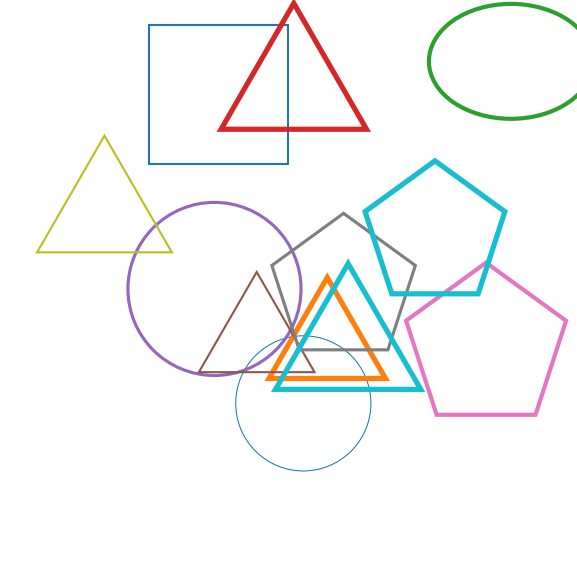[{"shape": "circle", "thickness": 0.5, "radius": 0.59, "center": [0.525, 0.301]}, {"shape": "square", "thickness": 1, "radius": 0.6, "center": [0.378, 0.835]}, {"shape": "triangle", "thickness": 2.5, "radius": 0.58, "center": [0.567, 0.402]}, {"shape": "oval", "thickness": 2, "radius": 0.71, "center": [0.885, 0.893]}, {"shape": "triangle", "thickness": 2.5, "radius": 0.73, "center": [0.509, 0.848]}, {"shape": "circle", "thickness": 1.5, "radius": 0.75, "center": [0.371, 0.499]}, {"shape": "triangle", "thickness": 1, "radius": 0.58, "center": [0.445, 0.413]}, {"shape": "pentagon", "thickness": 2, "radius": 0.73, "center": [0.842, 0.399]}, {"shape": "pentagon", "thickness": 1.5, "radius": 0.65, "center": [0.595, 0.499]}, {"shape": "triangle", "thickness": 1, "radius": 0.67, "center": [0.181, 0.63]}, {"shape": "pentagon", "thickness": 2.5, "radius": 0.64, "center": [0.753, 0.593]}, {"shape": "triangle", "thickness": 2.5, "radius": 0.73, "center": [0.603, 0.398]}]